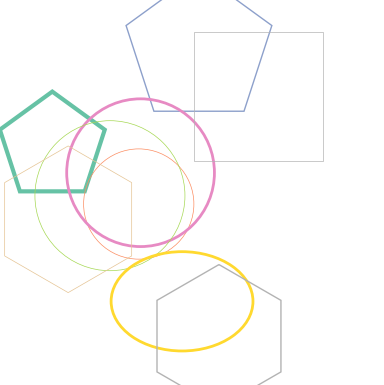[{"shape": "pentagon", "thickness": 3, "radius": 0.72, "center": [0.136, 0.619]}, {"shape": "circle", "thickness": 0.5, "radius": 0.72, "center": [0.36, 0.47]}, {"shape": "pentagon", "thickness": 1, "radius": 1.0, "center": [0.517, 0.872]}, {"shape": "circle", "thickness": 2, "radius": 0.96, "center": [0.365, 0.551]}, {"shape": "circle", "thickness": 0.5, "radius": 0.97, "center": [0.286, 0.492]}, {"shape": "oval", "thickness": 2, "radius": 0.92, "center": [0.473, 0.217]}, {"shape": "hexagon", "thickness": 0.5, "radius": 0.95, "center": [0.177, 0.43]}, {"shape": "square", "thickness": 0.5, "radius": 0.84, "center": [0.672, 0.748]}, {"shape": "hexagon", "thickness": 1, "radius": 0.93, "center": [0.569, 0.127]}]